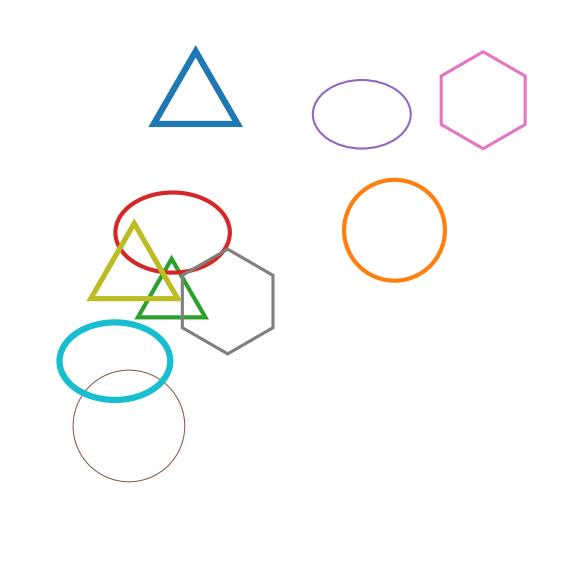[{"shape": "triangle", "thickness": 3, "radius": 0.42, "center": [0.339, 0.826]}, {"shape": "circle", "thickness": 2, "radius": 0.44, "center": [0.683, 0.6]}, {"shape": "triangle", "thickness": 2, "radius": 0.34, "center": [0.297, 0.483]}, {"shape": "oval", "thickness": 2, "radius": 0.5, "center": [0.299, 0.596]}, {"shape": "oval", "thickness": 1, "radius": 0.42, "center": [0.626, 0.801]}, {"shape": "circle", "thickness": 0.5, "radius": 0.48, "center": [0.223, 0.262]}, {"shape": "hexagon", "thickness": 1.5, "radius": 0.42, "center": [0.837, 0.826]}, {"shape": "hexagon", "thickness": 1.5, "radius": 0.45, "center": [0.394, 0.477]}, {"shape": "triangle", "thickness": 2.5, "radius": 0.43, "center": [0.232, 0.525]}, {"shape": "oval", "thickness": 3, "radius": 0.48, "center": [0.199, 0.374]}]